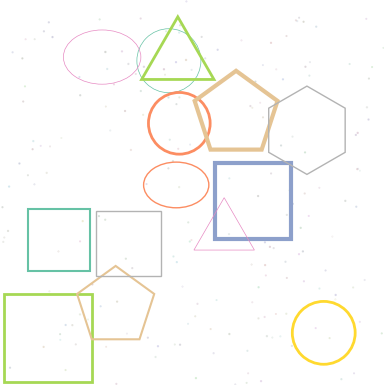[{"shape": "circle", "thickness": 0.5, "radius": 0.42, "center": [0.439, 0.842]}, {"shape": "square", "thickness": 1.5, "radius": 0.4, "center": [0.154, 0.377]}, {"shape": "circle", "thickness": 2, "radius": 0.4, "center": [0.466, 0.68]}, {"shape": "oval", "thickness": 1, "radius": 0.42, "center": [0.458, 0.52]}, {"shape": "square", "thickness": 3, "radius": 0.49, "center": [0.658, 0.478]}, {"shape": "oval", "thickness": 0.5, "radius": 0.5, "center": [0.265, 0.852]}, {"shape": "triangle", "thickness": 0.5, "radius": 0.45, "center": [0.582, 0.396]}, {"shape": "square", "thickness": 2, "radius": 0.57, "center": [0.125, 0.123]}, {"shape": "triangle", "thickness": 2, "radius": 0.54, "center": [0.462, 0.848]}, {"shape": "circle", "thickness": 2, "radius": 0.41, "center": [0.841, 0.135]}, {"shape": "pentagon", "thickness": 1.5, "radius": 0.53, "center": [0.3, 0.204]}, {"shape": "pentagon", "thickness": 3, "radius": 0.57, "center": [0.613, 0.703]}, {"shape": "square", "thickness": 1, "radius": 0.42, "center": [0.334, 0.368]}, {"shape": "hexagon", "thickness": 1, "radius": 0.57, "center": [0.797, 0.662]}]